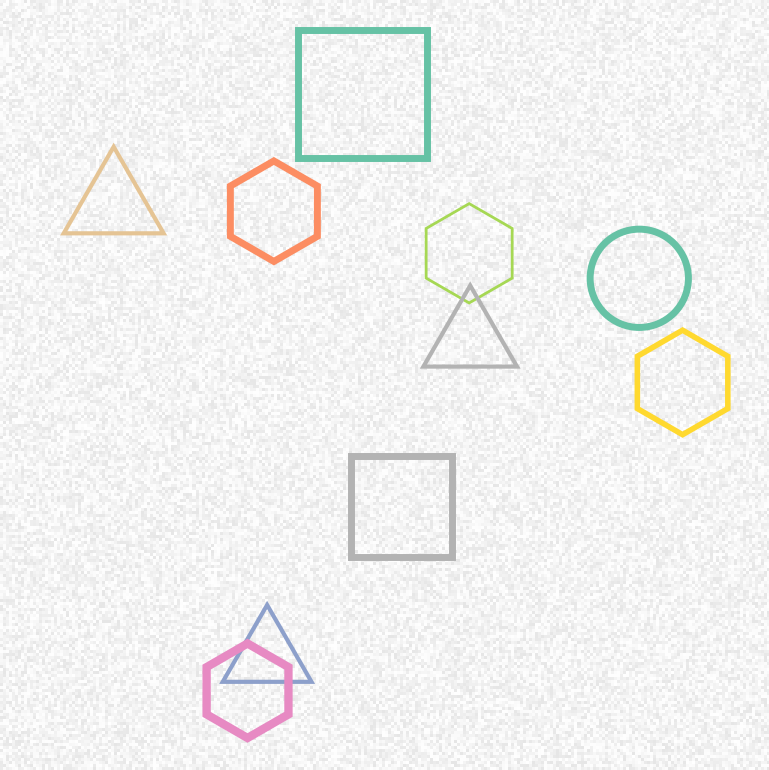[{"shape": "circle", "thickness": 2.5, "radius": 0.32, "center": [0.83, 0.639]}, {"shape": "square", "thickness": 2.5, "radius": 0.42, "center": [0.471, 0.878]}, {"shape": "hexagon", "thickness": 2.5, "radius": 0.33, "center": [0.356, 0.726]}, {"shape": "triangle", "thickness": 1.5, "radius": 0.33, "center": [0.347, 0.148]}, {"shape": "hexagon", "thickness": 3, "radius": 0.31, "center": [0.321, 0.103]}, {"shape": "hexagon", "thickness": 1, "radius": 0.32, "center": [0.609, 0.671]}, {"shape": "hexagon", "thickness": 2, "radius": 0.34, "center": [0.886, 0.503]}, {"shape": "triangle", "thickness": 1.5, "radius": 0.37, "center": [0.148, 0.734]}, {"shape": "square", "thickness": 2.5, "radius": 0.33, "center": [0.521, 0.342]}, {"shape": "triangle", "thickness": 1.5, "radius": 0.35, "center": [0.611, 0.559]}]